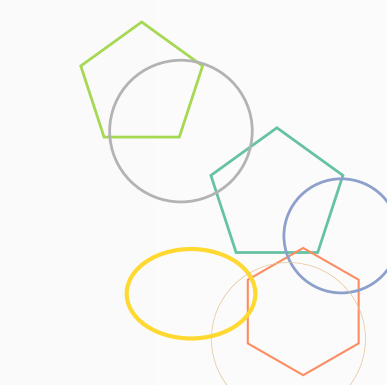[{"shape": "pentagon", "thickness": 2, "radius": 0.9, "center": [0.715, 0.489]}, {"shape": "hexagon", "thickness": 1.5, "radius": 0.83, "center": [0.783, 0.191]}, {"shape": "circle", "thickness": 2, "radius": 0.74, "center": [0.881, 0.387]}, {"shape": "pentagon", "thickness": 2, "radius": 0.83, "center": [0.366, 0.778]}, {"shape": "oval", "thickness": 3, "radius": 0.83, "center": [0.493, 0.237]}, {"shape": "circle", "thickness": 0.5, "radius": 0.99, "center": [0.744, 0.119]}, {"shape": "circle", "thickness": 2, "radius": 0.92, "center": [0.467, 0.66]}]